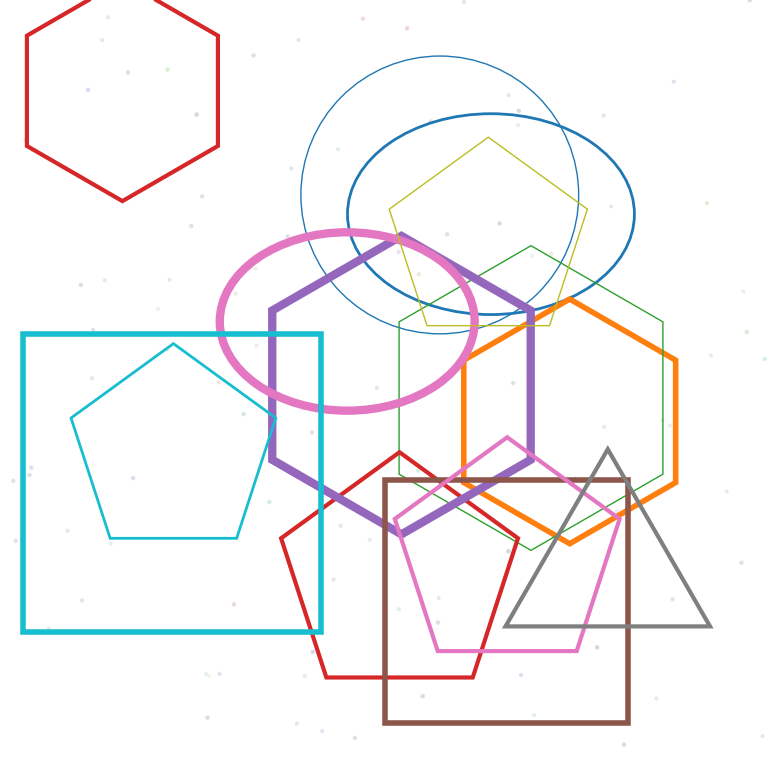[{"shape": "circle", "thickness": 0.5, "radius": 0.9, "center": [0.571, 0.747]}, {"shape": "oval", "thickness": 1, "radius": 0.93, "center": [0.638, 0.722]}, {"shape": "hexagon", "thickness": 2, "radius": 0.79, "center": [0.74, 0.453]}, {"shape": "hexagon", "thickness": 0.5, "radius": 0.99, "center": [0.69, 0.483]}, {"shape": "hexagon", "thickness": 1.5, "radius": 0.72, "center": [0.159, 0.882]}, {"shape": "pentagon", "thickness": 1.5, "radius": 0.81, "center": [0.519, 0.251]}, {"shape": "hexagon", "thickness": 3, "radius": 0.97, "center": [0.521, 0.5]}, {"shape": "square", "thickness": 2, "radius": 0.79, "center": [0.658, 0.219]}, {"shape": "oval", "thickness": 3, "radius": 0.83, "center": [0.451, 0.582]}, {"shape": "pentagon", "thickness": 1.5, "radius": 0.77, "center": [0.659, 0.279]}, {"shape": "triangle", "thickness": 1.5, "radius": 0.77, "center": [0.789, 0.263]}, {"shape": "pentagon", "thickness": 0.5, "radius": 0.68, "center": [0.634, 0.687]}, {"shape": "square", "thickness": 2, "radius": 0.97, "center": [0.223, 0.372]}, {"shape": "pentagon", "thickness": 1, "radius": 0.7, "center": [0.225, 0.414]}]